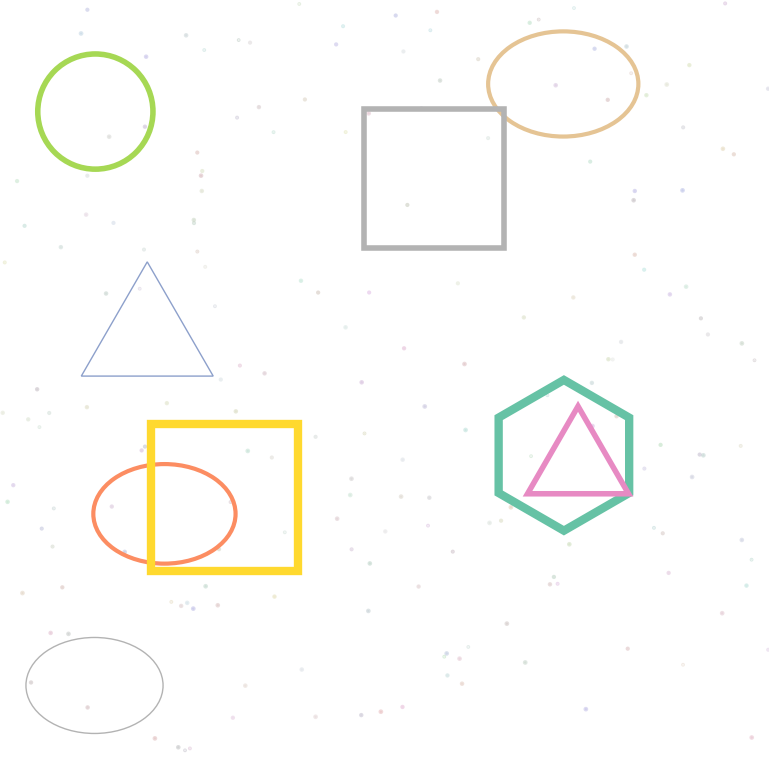[{"shape": "hexagon", "thickness": 3, "radius": 0.49, "center": [0.732, 0.409]}, {"shape": "oval", "thickness": 1.5, "radius": 0.46, "center": [0.214, 0.333]}, {"shape": "triangle", "thickness": 0.5, "radius": 0.49, "center": [0.191, 0.561]}, {"shape": "triangle", "thickness": 2, "radius": 0.38, "center": [0.751, 0.397]}, {"shape": "circle", "thickness": 2, "radius": 0.37, "center": [0.124, 0.855]}, {"shape": "square", "thickness": 3, "radius": 0.48, "center": [0.292, 0.354]}, {"shape": "oval", "thickness": 1.5, "radius": 0.49, "center": [0.731, 0.891]}, {"shape": "square", "thickness": 2, "radius": 0.45, "center": [0.564, 0.768]}, {"shape": "oval", "thickness": 0.5, "radius": 0.45, "center": [0.123, 0.11]}]